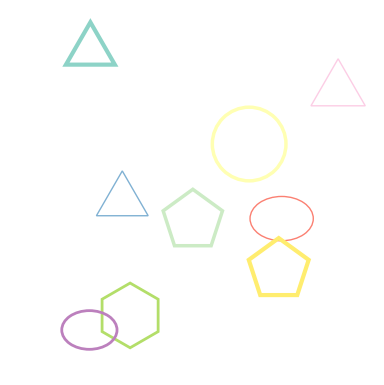[{"shape": "triangle", "thickness": 3, "radius": 0.37, "center": [0.235, 0.869]}, {"shape": "circle", "thickness": 2.5, "radius": 0.48, "center": [0.647, 0.626]}, {"shape": "oval", "thickness": 1, "radius": 0.41, "center": [0.732, 0.432]}, {"shape": "triangle", "thickness": 1, "radius": 0.39, "center": [0.318, 0.478]}, {"shape": "hexagon", "thickness": 2, "radius": 0.42, "center": [0.338, 0.181]}, {"shape": "triangle", "thickness": 1, "radius": 0.41, "center": [0.878, 0.766]}, {"shape": "oval", "thickness": 2, "radius": 0.36, "center": [0.232, 0.143]}, {"shape": "pentagon", "thickness": 2.5, "radius": 0.4, "center": [0.501, 0.427]}, {"shape": "pentagon", "thickness": 3, "radius": 0.41, "center": [0.724, 0.3]}]